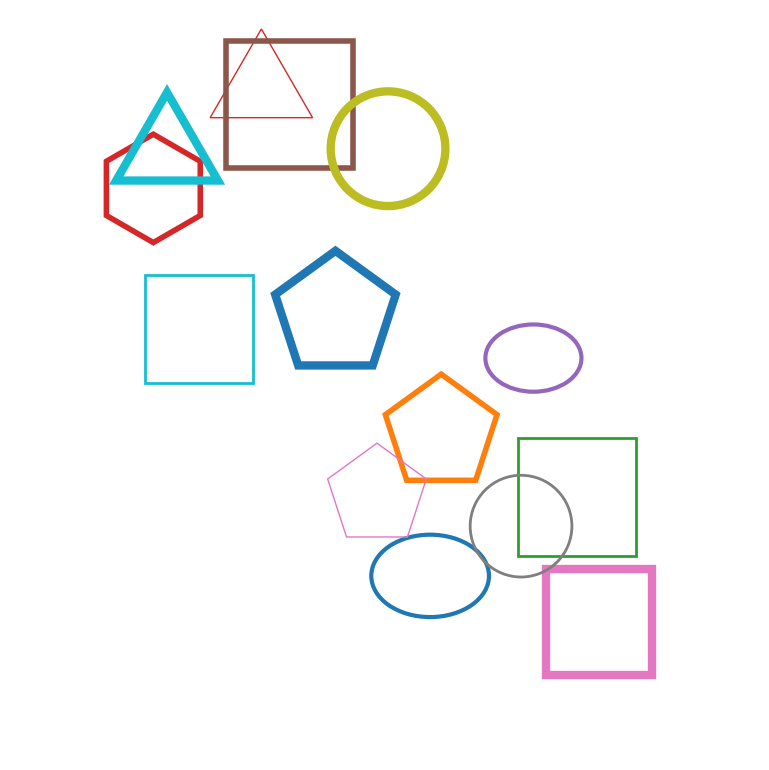[{"shape": "pentagon", "thickness": 3, "radius": 0.41, "center": [0.436, 0.592]}, {"shape": "oval", "thickness": 1.5, "radius": 0.38, "center": [0.559, 0.252]}, {"shape": "pentagon", "thickness": 2, "radius": 0.38, "center": [0.573, 0.438]}, {"shape": "square", "thickness": 1, "radius": 0.38, "center": [0.75, 0.355]}, {"shape": "triangle", "thickness": 0.5, "radius": 0.38, "center": [0.339, 0.886]}, {"shape": "hexagon", "thickness": 2, "radius": 0.35, "center": [0.199, 0.755]}, {"shape": "oval", "thickness": 1.5, "radius": 0.31, "center": [0.693, 0.535]}, {"shape": "square", "thickness": 2, "radius": 0.41, "center": [0.376, 0.864]}, {"shape": "square", "thickness": 3, "radius": 0.35, "center": [0.778, 0.192]}, {"shape": "pentagon", "thickness": 0.5, "radius": 0.34, "center": [0.49, 0.357]}, {"shape": "circle", "thickness": 1, "radius": 0.33, "center": [0.677, 0.317]}, {"shape": "circle", "thickness": 3, "radius": 0.37, "center": [0.504, 0.807]}, {"shape": "triangle", "thickness": 3, "radius": 0.38, "center": [0.217, 0.804]}, {"shape": "square", "thickness": 1, "radius": 0.35, "center": [0.258, 0.573]}]